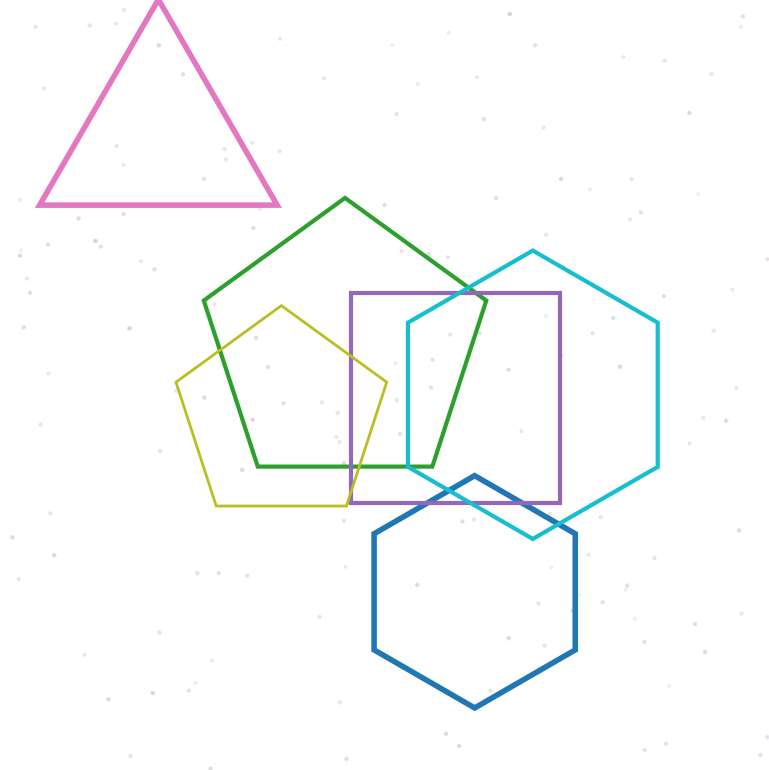[{"shape": "hexagon", "thickness": 2, "radius": 0.75, "center": [0.616, 0.231]}, {"shape": "pentagon", "thickness": 1.5, "radius": 0.96, "center": [0.448, 0.55]}, {"shape": "square", "thickness": 1.5, "radius": 0.68, "center": [0.592, 0.483]}, {"shape": "triangle", "thickness": 2, "radius": 0.89, "center": [0.206, 0.823]}, {"shape": "pentagon", "thickness": 1, "radius": 0.72, "center": [0.365, 0.459]}, {"shape": "hexagon", "thickness": 1.5, "radius": 0.94, "center": [0.692, 0.487]}]